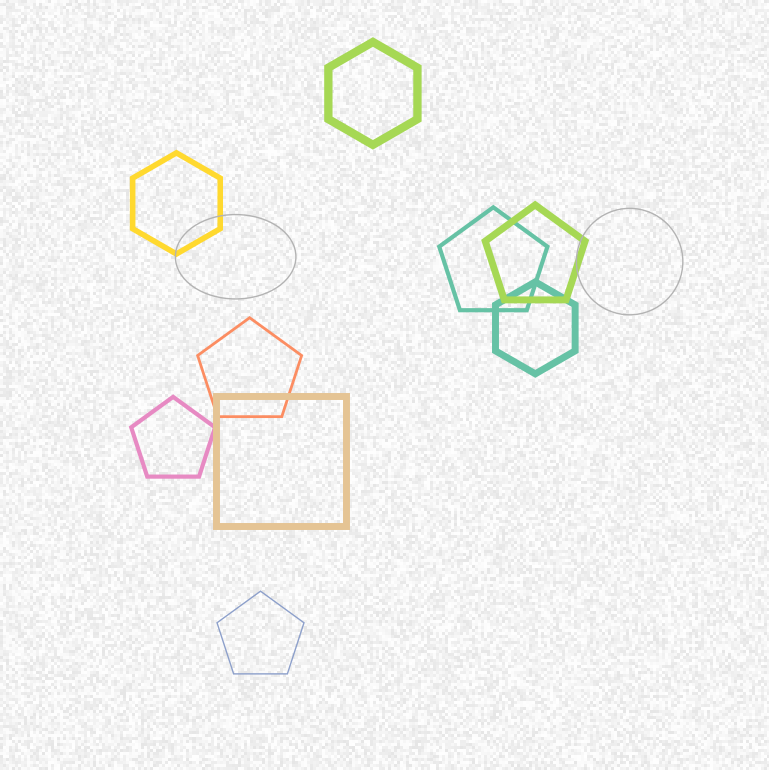[{"shape": "hexagon", "thickness": 2.5, "radius": 0.3, "center": [0.695, 0.574]}, {"shape": "pentagon", "thickness": 1.5, "radius": 0.37, "center": [0.641, 0.657]}, {"shape": "pentagon", "thickness": 1, "radius": 0.36, "center": [0.324, 0.516]}, {"shape": "pentagon", "thickness": 0.5, "radius": 0.3, "center": [0.338, 0.173]}, {"shape": "pentagon", "thickness": 1.5, "radius": 0.29, "center": [0.225, 0.427]}, {"shape": "pentagon", "thickness": 2.5, "radius": 0.34, "center": [0.695, 0.666]}, {"shape": "hexagon", "thickness": 3, "radius": 0.33, "center": [0.484, 0.879]}, {"shape": "hexagon", "thickness": 2, "radius": 0.33, "center": [0.229, 0.736]}, {"shape": "square", "thickness": 2.5, "radius": 0.42, "center": [0.365, 0.401]}, {"shape": "oval", "thickness": 0.5, "radius": 0.39, "center": [0.306, 0.667]}, {"shape": "circle", "thickness": 0.5, "radius": 0.35, "center": [0.818, 0.66]}]